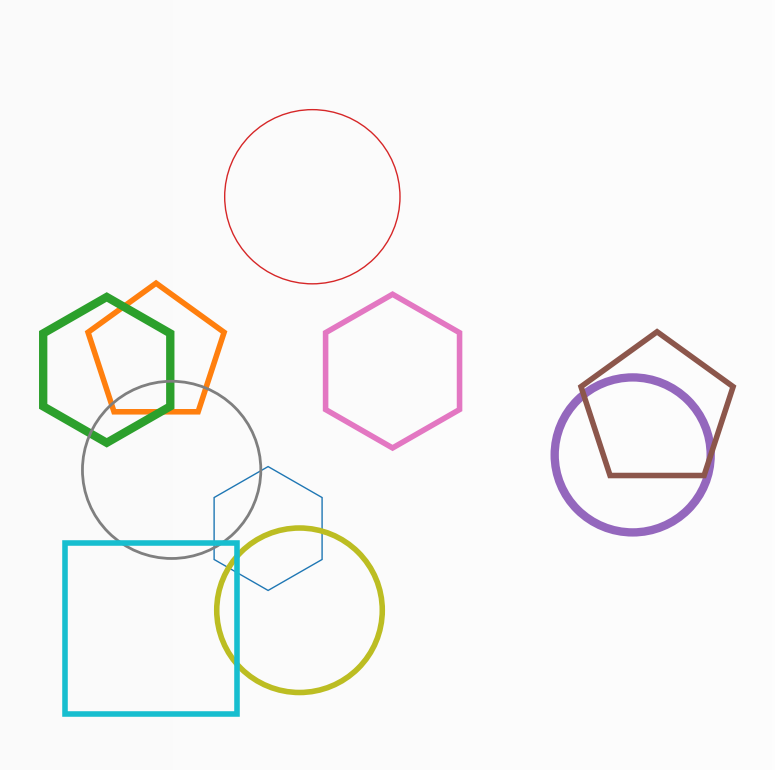[{"shape": "hexagon", "thickness": 0.5, "radius": 0.4, "center": [0.346, 0.314]}, {"shape": "pentagon", "thickness": 2, "radius": 0.46, "center": [0.201, 0.54]}, {"shape": "hexagon", "thickness": 3, "radius": 0.47, "center": [0.138, 0.52]}, {"shape": "circle", "thickness": 0.5, "radius": 0.57, "center": [0.403, 0.745]}, {"shape": "circle", "thickness": 3, "radius": 0.5, "center": [0.816, 0.409]}, {"shape": "pentagon", "thickness": 2, "radius": 0.52, "center": [0.848, 0.466]}, {"shape": "hexagon", "thickness": 2, "radius": 0.5, "center": [0.507, 0.518]}, {"shape": "circle", "thickness": 1, "radius": 0.58, "center": [0.221, 0.39]}, {"shape": "circle", "thickness": 2, "radius": 0.53, "center": [0.386, 0.207]}, {"shape": "square", "thickness": 2, "radius": 0.55, "center": [0.195, 0.184]}]